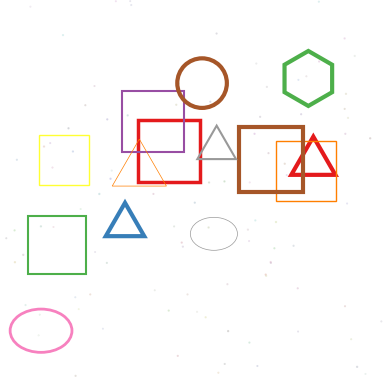[{"shape": "square", "thickness": 2.5, "radius": 0.4, "center": [0.438, 0.609]}, {"shape": "triangle", "thickness": 3, "radius": 0.33, "center": [0.814, 0.579]}, {"shape": "triangle", "thickness": 3, "radius": 0.29, "center": [0.325, 0.415]}, {"shape": "hexagon", "thickness": 3, "radius": 0.36, "center": [0.801, 0.796]}, {"shape": "square", "thickness": 1.5, "radius": 0.38, "center": [0.148, 0.363]}, {"shape": "square", "thickness": 1.5, "radius": 0.4, "center": [0.397, 0.684]}, {"shape": "triangle", "thickness": 0.5, "radius": 0.41, "center": [0.362, 0.557]}, {"shape": "square", "thickness": 1, "radius": 0.39, "center": [0.795, 0.555]}, {"shape": "square", "thickness": 1, "radius": 0.32, "center": [0.165, 0.586]}, {"shape": "square", "thickness": 3, "radius": 0.42, "center": [0.704, 0.587]}, {"shape": "circle", "thickness": 3, "radius": 0.32, "center": [0.525, 0.784]}, {"shape": "oval", "thickness": 2, "radius": 0.4, "center": [0.107, 0.141]}, {"shape": "oval", "thickness": 0.5, "radius": 0.31, "center": [0.556, 0.393]}, {"shape": "triangle", "thickness": 1.5, "radius": 0.29, "center": [0.563, 0.616]}]